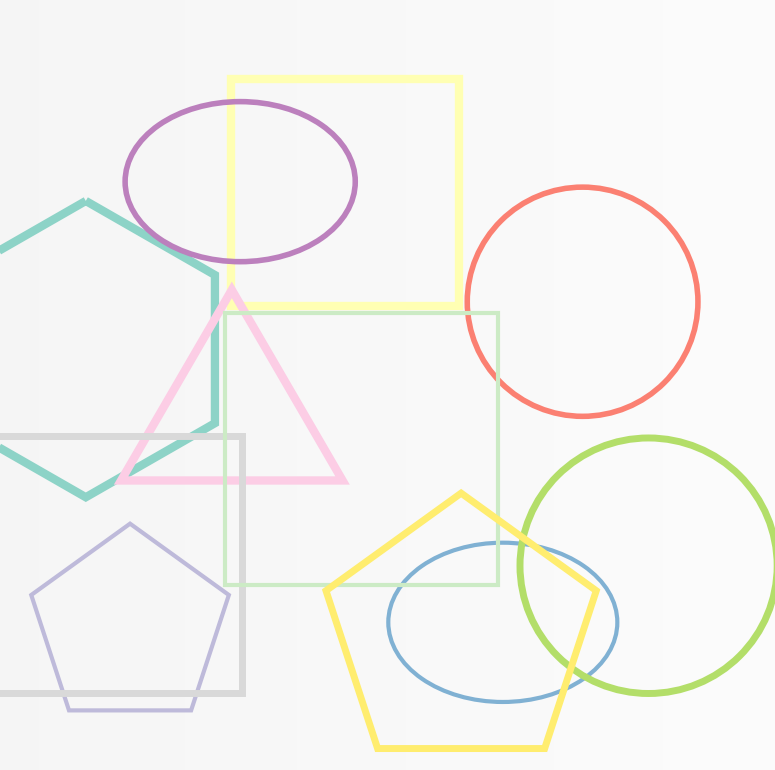[{"shape": "hexagon", "thickness": 3, "radius": 0.96, "center": [0.111, 0.547]}, {"shape": "square", "thickness": 3, "radius": 0.74, "center": [0.445, 0.75]}, {"shape": "pentagon", "thickness": 1.5, "radius": 0.67, "center": [0.168, 0.186]}, {"shape": "circle", "thickness": 2, "radius": 0.74, "center": [0.752, 0.608]}, {"shape": "oval", "thickness": 1.5, "radius": 0.74, "center": [0.649, 0.192]}, {"shape": "circle", "thickness": 2.5, "radius": 0.83, "center": [0.837, 0.265]}, {"shape": "triangle", "thickness": 3, "radius": 0.83, "center": [0.299, 0.459]}, {"shape": "square", "thickness": 2.5, "radius": 0.83, "center": [0.146, 0.267]}, {"shape": "oval", "thickness": 2, "radius": 0.74, "center": [0.31, 0.764]}, {"shape": "square", "thickness": 1.5, "radius": 0.88, "center": [0.466, 0.417]}, {"shape": "pentagon", "thickness": 2.5, "radius": 0.92, "center": [0.595, 0.176]}]